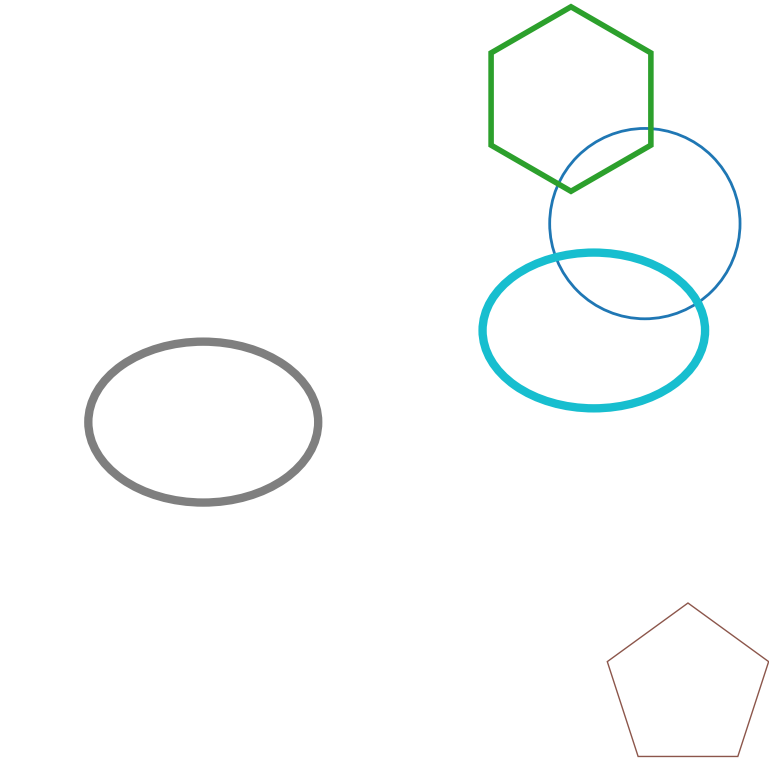[{"shape": "circle", "thickness": 1, "radius": 0.62, "center": [0.837, 0.71]}, {"shape": "hexagon", "thickness": 2, "radius": 0.6, "center": [0.742, 0.871]}, {"shape": "pentagon", "thickness": 0.5, "radius": 0.55, "center": [0.893, 0.107]}, {"shape": "oval", "thickness": 3, "radius": 0.75, "center": [0.264, 0.452]}, {"shape": "oval", "thickness": 3, "radius": 0.72, "center": [0.771, 0.571]}]